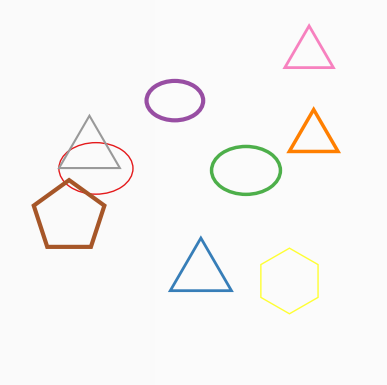[{"shape": "oval", "thickness": 1, "radius": 0.48, "center": [0.248, 0.563]}, {"shape": "triangle", "thickness": 2, "radius": 0.46, "center": [0.518, 0.291]}, {"shape": "oval", "thickness": 2.5, "radius": 0.44, "center": [0.635, 0.557]}, {"shape": "oval", "thickness": 3, "radius": 0.37, "center": [0.451, 0.739]}, {"shape": "triangle", "thickness": 2.5, "radius": 0.36, "center": [0.809, 0.643]}, {"shape": "hexagon", "thickness": 1, "radius": 0.43, "center": [0.747, 0.27]}, {"shape": "pentagon", "thickness": 3, "radius": 0.48, "center": [0.178, 0.436]}, {"shape": "triangle", "thickness": 2, "radius": 0.36, "center": [0.798, 0.861]}, {"shape": "triangle", "thickness": 1.5, "radius": 0.45, "center": [0.231, 0.609]}]